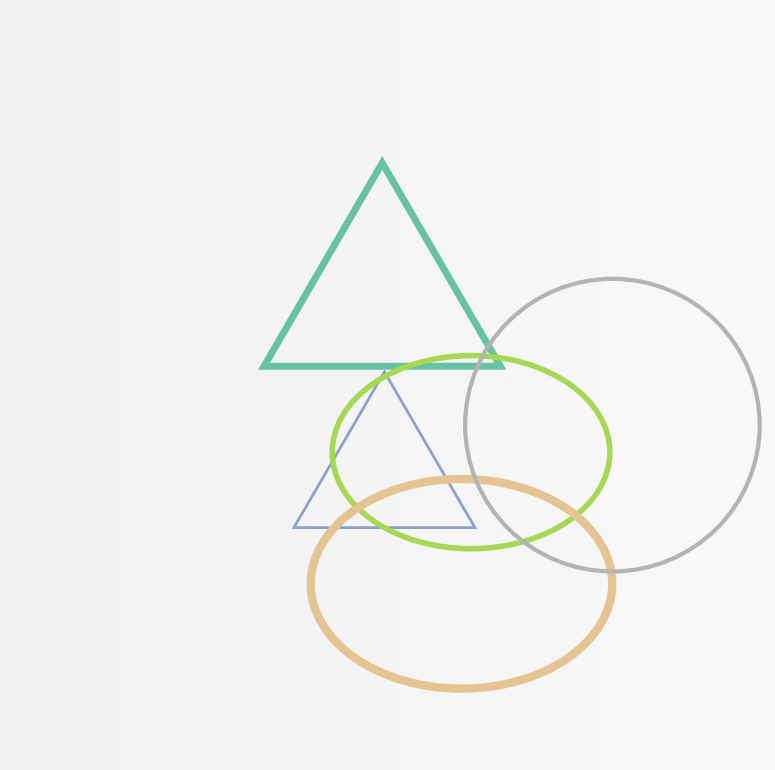[{"shape": "triangle", "thickness": 2.5, "radius": 0.88, "center": [0.493, 0.612]}, {"shape": "triangle", "thickness": 1, "radius": 0.67, "center": [0.496, 0.382]}, {"shape": "oval", "thickness": 2, "radius": 0.9, "center": [0.608, 0.413]}, {"shape": "oval", "thickness": 3, "radius": 0.97, "center": [0.595, 0.242]}, {"shape": "circle", "thickness": 1.5, "radius": 0.95, "center": [0.79, 0.448]}]